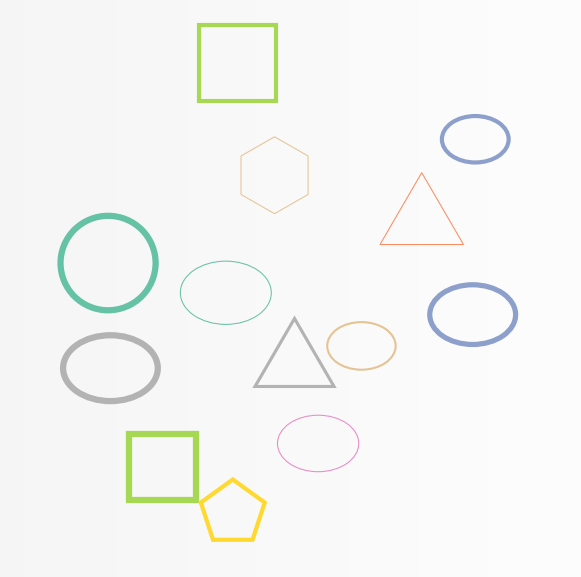[{"shape": "oval", "thickness": 0.5, "radius": 0.39, "center": [0.388, 0.492]}, {"shape": "circle", "thickness": 3, "radius": 0.41, "center": [0.186, 0.544]}, {"shape": "triangle", "thickness": 0.5, "radius": 0.41, "center": [0.726, 0.617]}, {"shape": "oval", "thickness": 2, "radius": 0.29, "center": [0.818, 0.758]}, {"shape": "oval", "thickness": 2.5, "radius": 0.37, "center": [0.813, 0.454]}, {"shape": "oval", "thickness": 0.5, "radius": 0.35, "center": [0.547, 0.231]}, {"shape": "square", "thickness": 3, "radius": 0.29, "center": [0.28, 0.191]}, {"shape": "square", "thickness": 2, "radius": 0.33, "center": [0.409, 0.89]}, {"shape": "pentagon", "thickness": 2, "radius": 0.29, "center": [0.4, 0.111]}, {"shape": "hexagon", "thickness": 0.5, "radius": 0.33, "center": [0.472, 0.696]}, {"shape": "oval", "thickness": 1, "radius": 0.29, "center": [0.622, 0.4]}, {"shape": "oval", "thickness": 3, "radius": 0.41, "center": [0.19, 0.362]}, {"shape": "triangle", "thickness": 1.5, "radius": 0.39, "center": [0.507, 0.369]}]